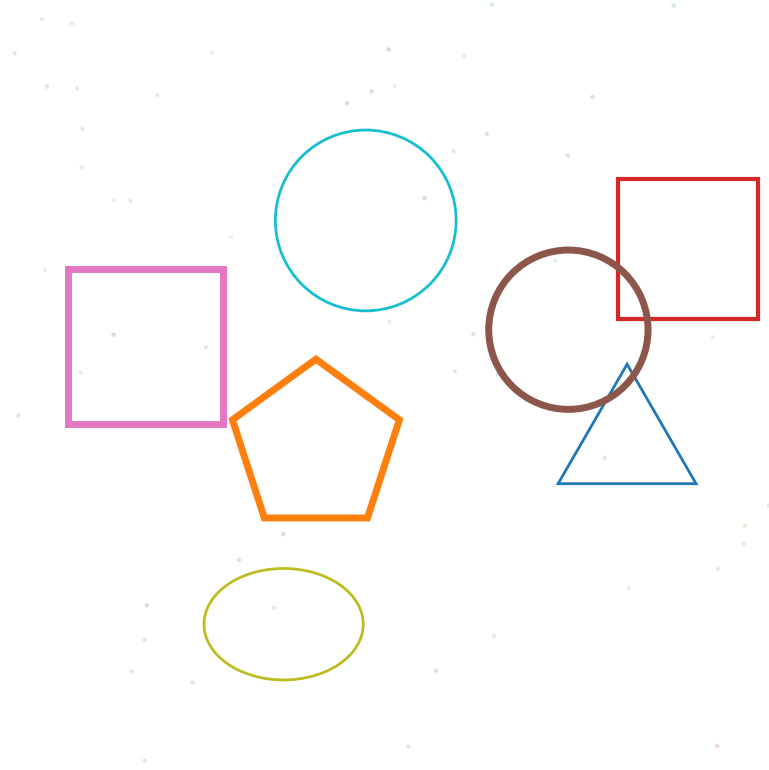[{"shape": "triangle", "thickness": 1, "radius": 0.52, "center": [0.814, 0.424]}, {"shape": "pentagon", "thickness": 2.5, "radius": 0.57, "center": [0.41, 0.42]}, {"shape": "square", "thickness": 1.5, "radius": 0.45, "center": [0.894, 0.677]}, {"shape": "circle", "thickness": 2.5, "radius": 0.52, "center": [0.738, 0.572]}, {"shape": "square", "thickness": 2.5, "radius": 0.5, "center": [0.189, 0.55]}, {"shape": "oval", "thickness": 1, "radius": 0.52, "center": [0.368, 0.189]}, {"shape": "circle", "thickness": 1, "radius": 0.59, "center": [0.475, 0.714]}]